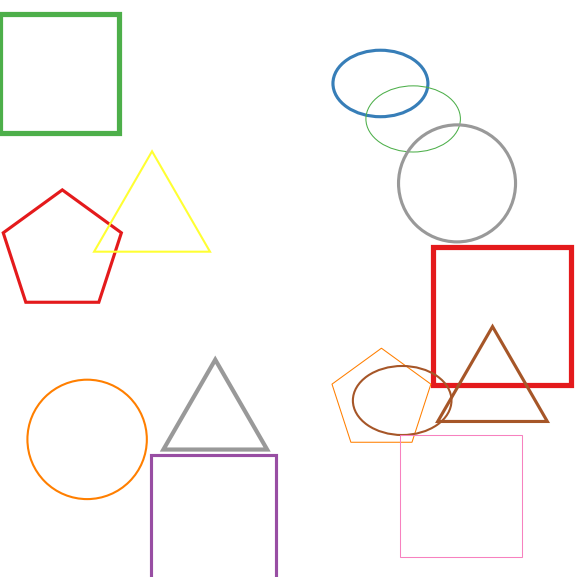[{"shape": "square", "thickness": 2.5, "radius": 0.6, "center": [0.869, 0.452]}, {"shape": "pentagon", "thickness": 1.5, "radius": 0.54, "center": [0.108, 0.563]}, {"shape": "oval", "thickness": 1.5, "radius": 0.41, "center": [0.659, 0.855]}, {"shape": "oval", "thickness": 0.5, "radius": 0.41, "center": [0.715, 0.793]}, {"shape": "square", "thickness": 2.5, "radius": 0.51, "center": [0.103, 0.872]}, {"shape": "square", "thickness": 1.5, "radius": 0.54, "center": [0.37, 0.103]}, {"shape": "circle", "thickness": 1, "radius": 0.52, "center": [0.151, 0.238]}, {"shape": "pentagon", "thickness": 0.5, "radius": 0.45, "center": [0.66, 0.306]}, {"shape": "triangle", "thickness": 1, "radius": 0.58, "center": [0.263, 0.621]}, {"shape": "triangle", "thickness": 1.5, "radius": 0.55, "center": [0.853, 0.324]}, {"shape": "oval", "thickness": 1, "radius": 0.43, "center": [0.696, 0.306]}, {"shape": "square", "thickness": 0.5, "radius": 0.53, "center": [0.799, 0.141]}, {"shape": "circle", "thickness": 1.5, "radius": 0.51, "center": [0.791, 0.682]}, {"shape": "triangle", "thickness": 2, "radius": 0.52, "center": [0.373, 0.273]}]